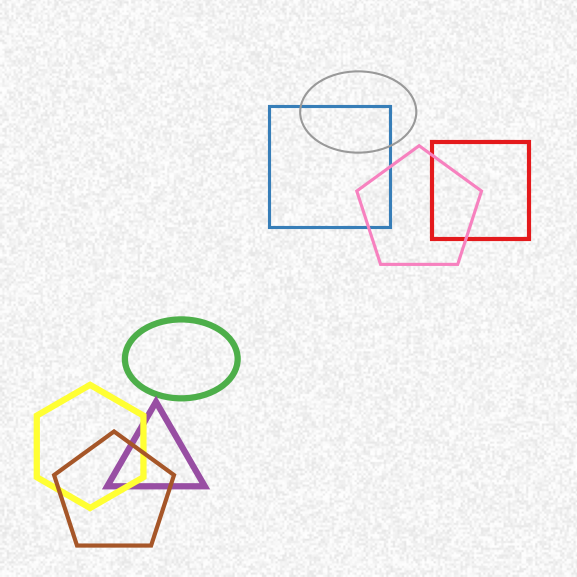[{"shape": "square", "thickness": 2, "radius": 0.42, "center": [0.832, 0.67]}, {"shape": "square", "thickness": 1.5, "radius": 0.52, "center": [0.571, 0.711]}, {"shape": "oval", "thickness": 3, "radius": 0.49, "center": [0.314, 0.378]}, {"shape": "triangle", "thickness": 3, "radius": 0.49, "center": [0.27, 0.206]}, {"shape": "hexagon", "thickness": 3, "radius": 0.53, "center": [0.156, 0.226]}, {"shape": "pentagon", "thickness": 2, "radius": 0.55, "center": [0.197, 0.143]}, {"shape": "pentagon", "thickness": 1.5, "radius": 0.57, "center": [0.726, 0.633]}, {"shape": "oval", "thickness": 1, "radius": 0.5, "center": [0.62, 0.805]}]